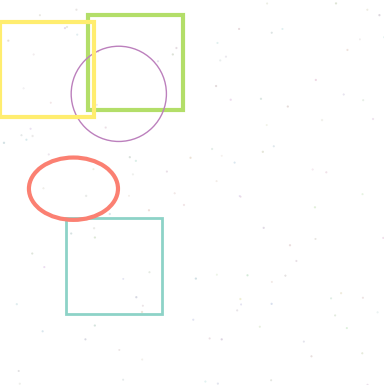[{"shape": "square", "thickness": 2, "radius": 0.62, "center": [0.296, 0.31]}, {"shape": "oval", "thickness": 3, "radius": 0.58, "center": [0.191, 0.51]}, {"shape": "square", "thickness": 3, "radius": 0.62, "center": [0.353, 0.838]}, {"shape": "circle", "thickness": 1, "radius": 0.62, "center": [0.309, 0.756]}, {"shape": "square", "thickness": 3, "radius": 0.61, "center": [0.122, 0.82]}]